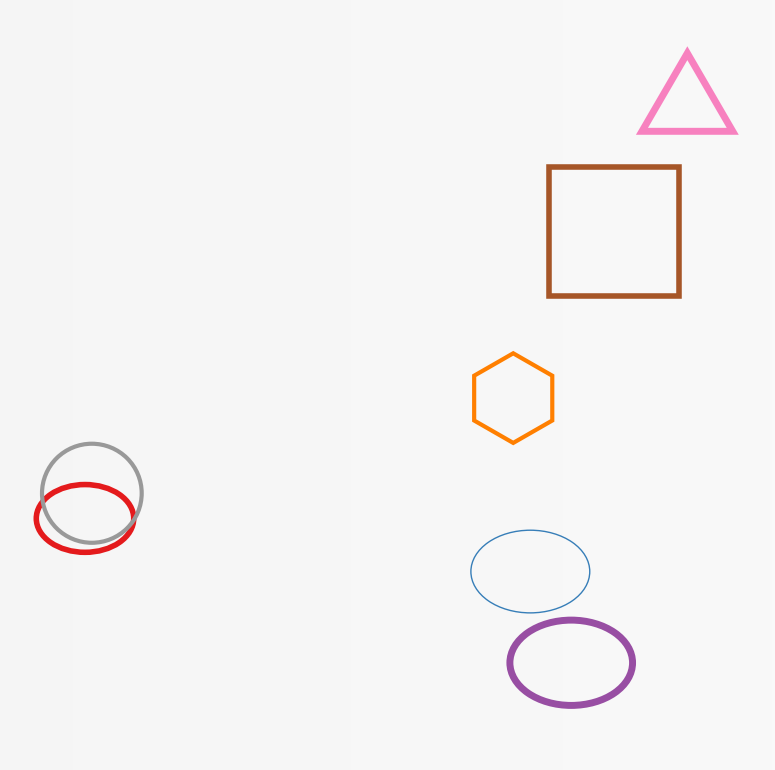[{"shape": "oval", "thickness": 2, "radius": 0.31, "center": [0.11, 0.327]}, {"shape": "oval", "thickness": 0.5, "radius": 0.38, "center": [0.684, 0.258]}, {"shape": "oval", "thickness": 2.5, "radius": 0.4, "center": [0.737, 0.139]}, {"shape": "hexagon", "thickness": 1.5, "radius": 0.29, "center": [0.662, 0.483]}, {"shape": "square", "thickness": 2, "radius": 0.42, "center": [0.793, 0.699]}, {"shape": "triangle", "thickness": 2.5, "radius": 0.34, "center": [0.887, 0.863]}, {"shape": "circle", "thickness": 1.5, "radius": 0.32, "center": [0.119, 0.359]}]